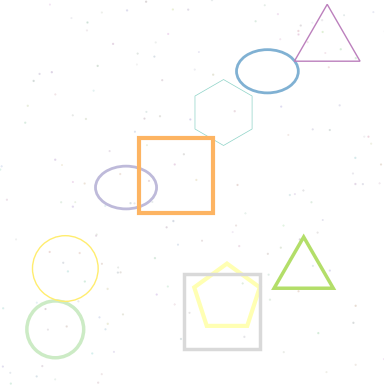[{"shape": "hexagon", "thickness": 0.5, "radius": 0.43, "center": [0.581, 0.708]}, {"shape": "pentagon", "thickness": 3, "radius": 0.45, "center": [0.59, 0.226]}, {"shape": "oval", "thickness": 2, "radius": 0.4, "center": [0.327, 0.513]}, {"shape": "oval", "thickness": 2, "radius": 0.4, "center": [0.695, 0.815]}, {"shape": "square", "thickness": 3, "radius": 0.49, "center": [0.457, 0.544]}, {"shape": "triangle", "thickness": 2.5, "radius": 0.44, "center": [0.789, 0.296]}, {"shape": "square", "thickness": 2.5, "radius": 0.49, "center": [0.576, 0.191]}, {"shape": "triangle", "thickness": 1, "radius": 0.49, "center": [0.85, 0.89]}, {"shape": "circle", "thickness": 2.5, "radius": 0.37, "center": [0.144, 0.145]}, {"shape": "circle", "thickness": 1, "radius": 0.43, "center": [0.17, 0.303]}]